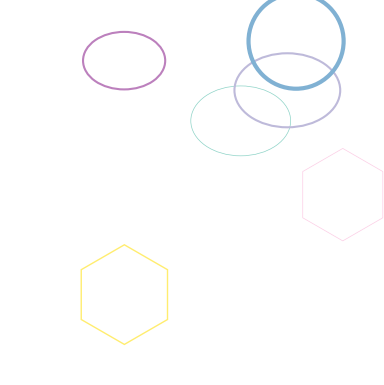[{"shape": "oval", "thickness": 0.5, "radius": 0.65, "center": [0.625, 0.686]}, {"shape": "oval", "thickness": 1.5, "radius": 0.69, "center": [0.746, 0.766]}, {"shape": "circle", "thickness": 3, "radius": 0.62, "center": [0.769, 0.893]}, {"shape": "hexagon", "thickness": 0.5, "radius": 0.6, "center": [0.89, 0.494]}, {"shape": "oval", "thickness": 1.5, "radius": 0.53, "center": [0.322, 0.842]}, {"shape": "hexagon", "thickness": 1, "radius": 0.65, "center": [0.323, 0.235]}]